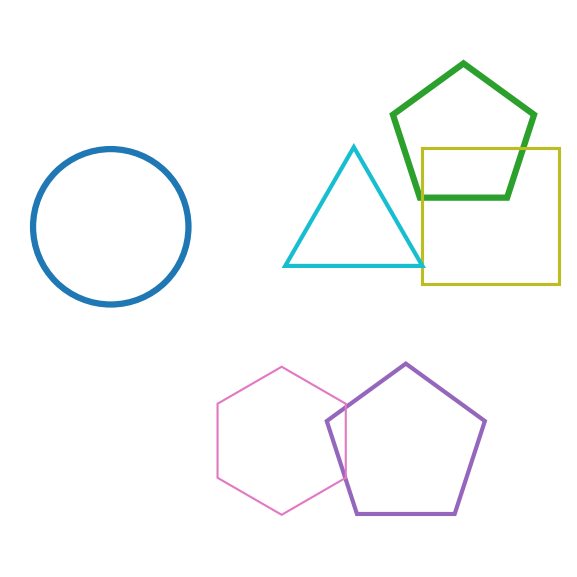[{"shape": "circle", "thickness": 3, "radius": 0.67, "center": [0.192, 0.606]}, {"shape": "pentagon", "thickness": 3, "radius": 0.64, "center": [0.803, 0.761]}, {"shape": "pentagon", "thickness": 2, "radius": 0.72, "center": [0.703, 0.226]}, {"shape": "hexagon", "thickness": 1, "radius": 0.64, "center": [0.488, 0.236]}, {"shape": "square", "thickness": 1.5, "radius": 0.59, "center": [0.849, 0.626]}, {"shape": "triangle", "thickness": 2, "radius": 0.69, "center": [0.613, 0.607]}]